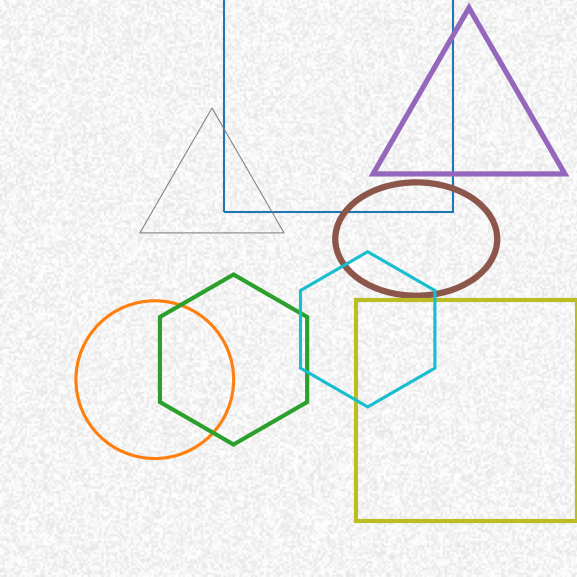[{"shape": "square", "thickness": 1, "radius": 0.99, "center": [0.587, 0.83]}, {"shape": "circle", "thickness": 1.5, "radius": 0.68, "center": [0.268, 0.342]}, {"shape": "hexagon", "thickness": 2, "radius": 0.74, "center": [0.404, 0.377]}, {"shape": "triangle", "thickness": 2.5, "radius": 0.96, "center": [0.812, 0.794]}, {"shape": "oval", "thickness": 3, "radius": 0.7, "center": [0.721, 0.585]}, {"shape": "triangle", "thickness": 0.5, "radius": 0.72, "center": [0.367, 0.668]}, {"shape": "square", "thickness": 2, "radius": 0.96, "center": [0.807, 0.289]}, {"shape": "hexagon", "thickness": 1.5, "radius": 0.67, "center": [0.637, 0.429]}]